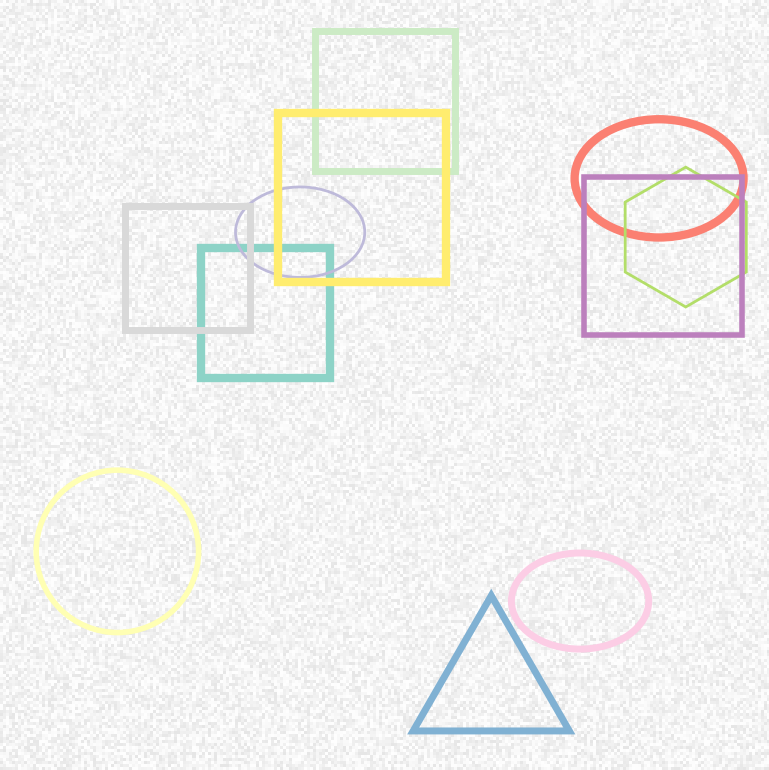[{"shape": "square", "thickness": 3, "radius": 0.42, "center": [0.345, 0.594]}, {"shape": "circle", "thickness": 2, "radius": 0.53, "center": [0.152, 0.284]}, {"shape": "oval", "thickness": 1, "radius": 0.42, "center": [0.39, 0.698]}, {"shape": "oval", "thickness": 3, "radius": 0.55, "center": [0.856, 0.768]}, {"shape": "triangle", "thickness": 2.5, "radius": 0.59, "center": [0.638, 0.109]}, {"shape": "hexagon", "thickness": 1, "radius": 0.45, "center": [0.891, 0.692]}, {"shape": "oval", "thickness": 2.5, "radius": 0.45, "center": [0.753, 0.219]}, {"shape": "square", "thickness": 2.5, "radius": 0.41, "center": [0.243, 0.652]}, {"shape": "square", "thickness": 2, "radius": 0.51, "center": [0.861, 0.668]}, {"shape": "square", "thickness": 2.5, "radius": 0.45, "center": [0.5, 0.869]}, {"shape": "square", "thickness": 3, "radius": 0.55, "center": [0.47, 0.743]}]